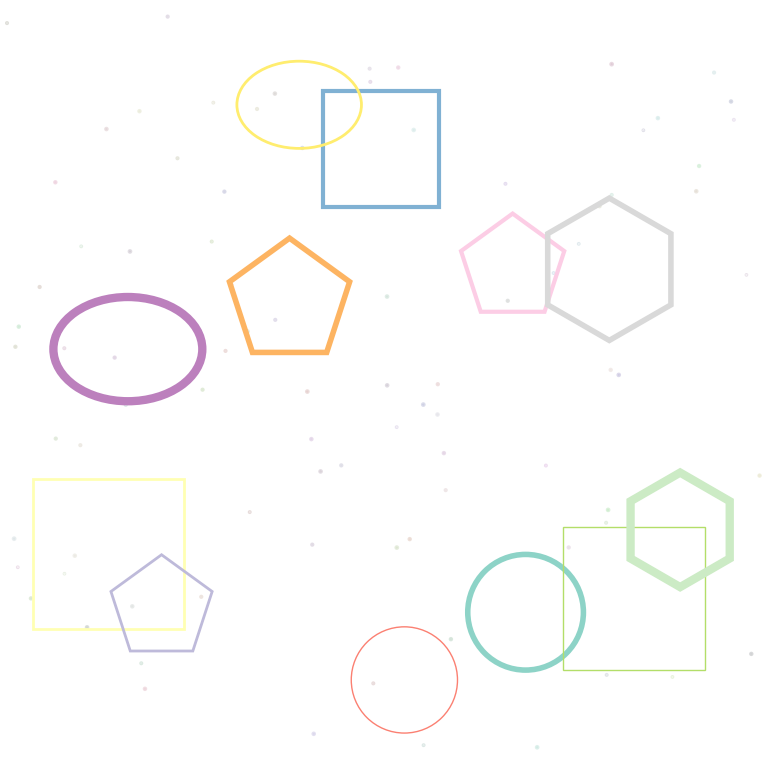[{"shape": "circle", "thickness": 2, "radius": 0.38, "center": [0.683, 0.205]}, {"shape": "square", "thickness": 1, "radius": 0.49, "center": [0.141, 0.28]}, {"shape": "pentagon", "thickness": 1, "radius": 0.35, "center": [0.21, 0.21]}, {"shape": "circle", "thickness": 0.5, "radius": 0.34, "center": [0.525, 0.117]}, {"shape": "square", "thickness": 1.5, "radius": 0.38, "center": [0.495, 0.807]}, {"shape": "pentagon", "thickness": 2, "radius": 0.41, "center": [0.376, 0.609]}, {"shape": "square", "thickness": 0.5, "radius": 0.46, "center": [0.824, 0.223]}, {"shape": "pentagon", "thickness": 1.5, "radius": 0.35, "center": [0.666, 0.652]}, {"shape": "hexagon", "thickness": 2, "radius": 0.46, "center": [0.791, 0.65]}, {"shape": "oval", "thickness": 3, "radius": 0.48, "center": [0.166, 0.547]}, {"shape": "hexagon", "thickness": 3, "radius": 0.37, "center": [0.883, 0.312]}, {"shape": "oval", "thickness": 1, "radius": 0.4, "center": [0.389, 0.864]}]